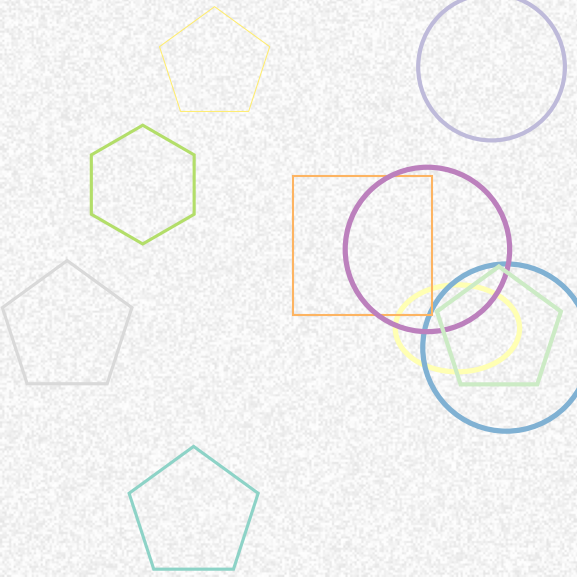[{"shape": "pentagon", "thickness": 1.5, "radius": 0.59, "center": [0.335, 0.109]}, {"shape": "oval", "thickness": 2.5, "radius": 0.54, "center": [0.792, 0.431]}, {"shape": "circle", "thickness": 2, "radius": 0.64, "center": [0.851, 0.883]}, {"shape": "circle", "thickness": 2.5, "radius": 0.72, "center": [0.877, 0.397]}, {"shape": "square", "thickness": 1, "radius": 0.6, "center": [0.628, 0.574]}, {"shape": "hexagon", "thickness": 1.5, "radius": 0.51, "center": [0.247, 0.68]}, {"shape": "pentagon", "thickness": 1.5, "radius": 0.59, "center": [0.116, 0.43]}, {"shape": "circle", "thickness": 2.5, "radius": 0.71, "center": [0.74, 0.567]}, {"shape": "pentagon", "thickness": 2, "radius": 0.56, "center": [0.864, 0.425]}, {"shape": "pentagon", "thickness": 0.5, "radius": 0.5, "center": [0.372, 0.887]}]